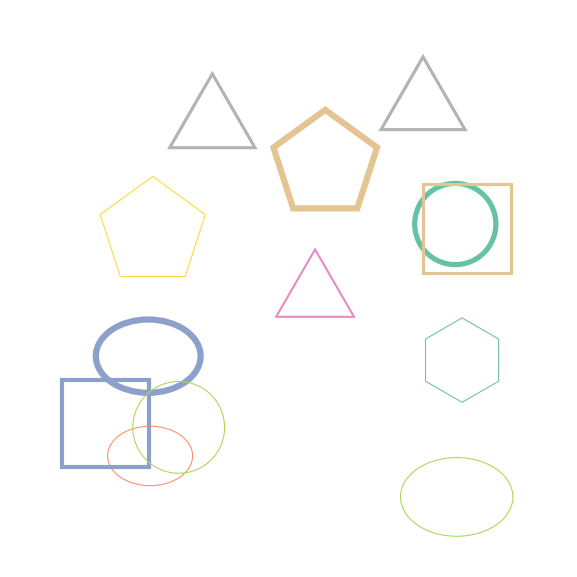[{"shape": "circle", "thickness": 2.5, "radius": 0.35, "center": [0.788, 0.611]}, {"shape": "hexagon", "thickness": 0.5, "radius": 0.37, "center": [0.8, 0.376]}, {"shape": "oval", "thickness": 0.5, "radius": 0.37, "center": [0.26, 0.21]}, {"shape": "oval", "thickness": 3, "radius": 0.45, "center": [0.257, 0.382]}, {"shape": "square", "thickness": 2, "radius": 0.38, "center": [0.182, 0.266]}, {"shape": "triangle", "thickness": 1, "radius": 0.39, "center": [0.546, 0.489]}, {"shape": "circle", "thickness": 0.5, "radius": 0.4, "center": [0.309, 0.259]}, {"shape": "oval", "thickness": 0.5, "radius": 0.49, "center": [0.791, 0.139]}, {"shape": "pentagon", "thickness": 0.5, "radius": 0.48, "center": [0.264, 0.598]}, {"shape": "square", "thickness": 1.5, "radius": 0.38, "center": [0.809, 0.604]}, {"shape": "pentagon", "thickness": 3, "radius": 0.47, "center": [0.563, 0.715]}, {"shape": "triangle", "thickness": 1.5, "radius": 0.42, "center": [0.733, 0.817]}, {"shape": "triangle", "thickness": 1.5, "radius": 0.43, "center": [0.368, 0.786]}]